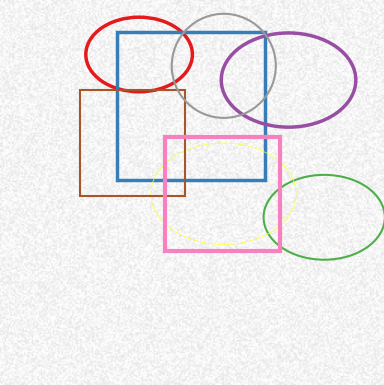[{"shape": "oval", "thickness": 2.5, "radius": 0.69, "center": [0.361, 0.858]}, {"shape": "square", "thickness": 2.5, "radius": 0.96, "center": [0.497, 0.725]}, {"shape": "oval", "thickness": 1.5, "radius": 0.79, "center": [0.842, 0.436]}, {"shape": "oval", "thickness": 2.5, "radius": 0.87, "center": [0.749, 0.792]}, {"shape": "oval", "thickness": 0.5, "radius": 0.94, "center": [0.58, 0.497]}, {"shape": "square", "thickness": 1.5, "radius": 0.69, "center": [0.344, 0.629]}, {"shape": "square", "thickness": 3, "radius": 0.74, "center": [0.578, 0.496]}, {"shape": "circle", "thickness": 1.5, "radius": 0.68, "center": [0.581, 0.829]}]